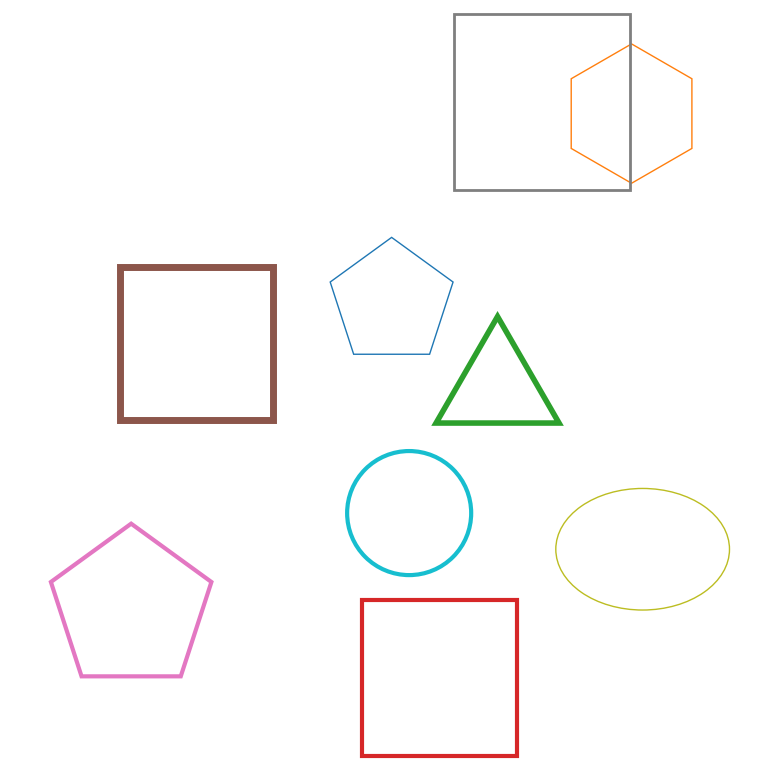[{"shape": "pentagon", "thickness": 0.5, "radius": 0.42, "center": [0.509, 0.608]}, {"shape": "hexagon", "thickness": 0.5, "radius": 0.45, "center": [0.82, 0.852]}, {"shape": "triangle", "thickness": 2, "radius": 0.46, "center": [0.646, 0.497]}, {"shape": "square", "thickness": 1.5, "radius": 0.51, "center": [0.571, 0.12]}, {"shape": "square", "thickness": 2.5, "radius": 0.5, "center": [0.255, 0.554]}, {"shape": "pentagon", "thickness": 1.5, "radius": 0.55, "center": [0.17, 0.21]}, {"shape": "square", "thickness": 1, "radius": 0.57, "center": [0.704, 0.868]}, {"shape": "oval", "thickness": 0.5, "radius": 0.56, "center": [0.835, 0.287]}, {"shape": "circle", "thickness": 1.5, "radius": 0.4, "center": [0.531, 0.334]}]